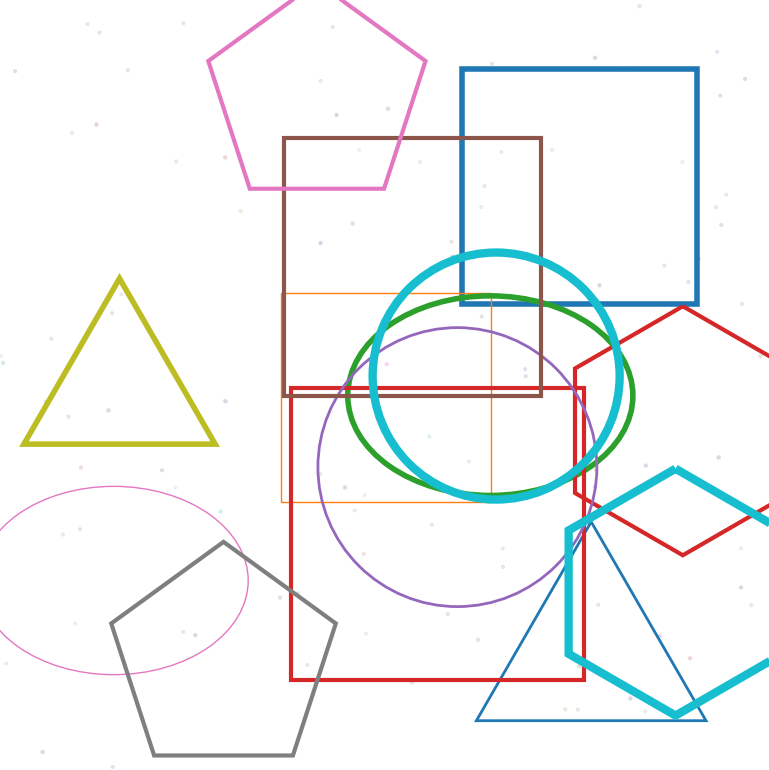[{"shape": "triangle", "thickness": 1, "radius": 0.86, "center": [0.768, 0.15]}, {"shape": "square", "thickness": 2, "radius": 0.76, "center": [0.753, 0.758]}, {"shape": "square", "thickness": 0.5, "radius": 0.68, "center": [0.501, 0.484]}, {"shape": "oval", "thickness": 2, "radius": 0.93, "center": [0.637, 0.486]}, {"shape": "hexagon", "thickness": 1.5, "radius": 0.81, "center": [0.887, 0.441]}, {"shape": "square", "thickness": 1.5, "radius": 0.95, "center": [0.568, 0.307]}, {"shape": "circle", "thickness": 1, "radius": 0.91, "center": [0.594, 0.393]}, {"shape": "square", "thickness": 1.5, "radius": 0.84, "center": [0.536, 0.653]}, {"shape": "pentagon", "thickness": 1.5, "radius": 0.74, "center": [0.412, 0.875]}, {"shape": "oval", "thickness": 0.5, "radius": 0.87, "center": [0.148, 0.246]}, {"shape": "pentagon", "thickness": 1.5, "radius": 0.77, "center": [0.29, 0.143]}, {"shape": "triangle", "thickness": 2, "radius": 0.72, "center": [0.155, 0.495]}, {"shape": "circle", "thickness": 3, "radius": 0.8, "center": [0.644, 0.512]}, {"shape": "hexagon", "thickness": 3, "radius": 0.8, "center": [0.877, 0.231]}]